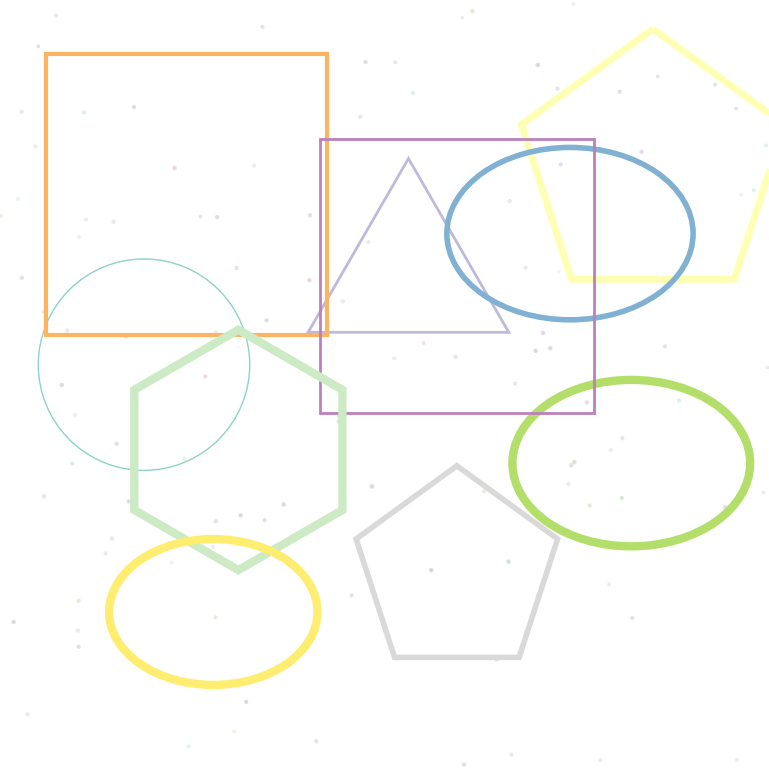[{"shape": "circle", "thickness": 0.5, "radius": 0.69, "center": [0.187, 0.526]}, {"shape": "pentagon", "thickness": 2.5, "radius": 0.9, "center": [0.848, 0.783]}, {"shape": "triangle", "thickness": 1, "radius": 0.75, "center": [0.53, 0.644]}, {"shape": "oval", "thickness": 2, "radius": 0.8, "center": [0.74, 0.697]}, {"shape": "square", "thickness": 1.5, "radius": 0.91, "center": [0.242, 0.748]}, {"shape": "oval", "thickness": 3, "radius": 0.77, "center": [0.82, 0.399]}, {"shape": "pentagon", "thickness": 2, "radius": 0.69, "center": [0.593, 0.258]}, {"shape": "square", "thickness": 1, "radius": 0.89, "center": [0.593, 0.641]}, {"shape": "hexagon", "thickness": 3, "radius": 0.78, "center": [0.31, 0.416]}, {"shape": "oval", "thickness": 3, "radius": 0.68, "center": [0.277, 0.205]}]